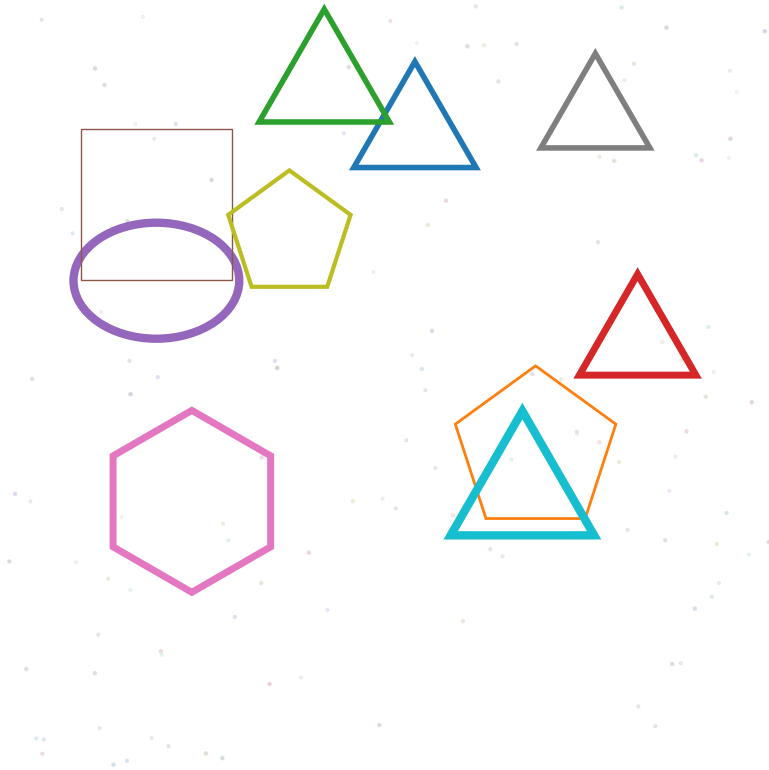[{"shape": "triangle", "thickness": 2, "radius": 0.46, "center": [0.539, 0.828]}, {"shape": "pentagon", "thickness": 1, "radius": 0.55, "center": [0.696, 0.415]}, {"shape": "triangle", "thickness": 2, "radius": 0.49, "center": [0.421, 0.89]}, {"shape": "triangle", "thickness": 2.5, "radius": 0.44, "center": [0.828, 0.557]}, {"shape": "oval", "thickness": 3, "radius": 0.54, "center": [0.203, 0.635]}, {"shape": "square", "thickness": 0.5, "radius": 0.49, "center": [0.203, 0.735]}, {"shape": "hexagon", "thickness": 2.5, "radius": 0.59, "center": [0.249, 0.349]}, {"shape": "triangle", "thickness": 2, "radius": 0.41, "center": [0.773, 0.849]}, {"shape": "pentagon", "thickness": 1.5, "radius": 0.42, "center": [0.376, 0.695]}, {"shape": "triangle", "thickness": 3, "radius": 0.54, "center": [0.678, 0.359]}]